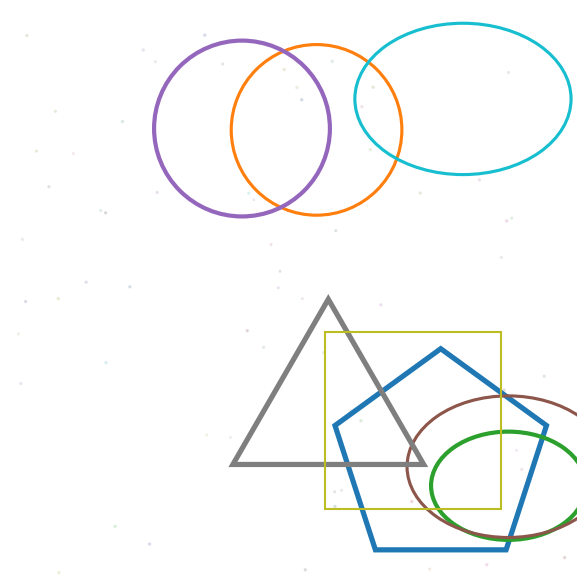[{"shape": "pentagon", "thickness": 2.5, "radius": 0.96, "center": [0.763, 0.203]}, {"shape": "circle", "thickness": 1.5, "radius": 0.74, "center": [0.548, 0.774]}, {"shape": "oval", "thickness": 2, "radius": 0.67, "center": [0.88, 0.158]}, {"shape": "circle", "thickness": 2, "radius": 0.76, "center": [0.419, 0.777]}, {"shape": "oval", "thickness": 1.5, "radius": 0.88, "center": [0.88, 0.191]}, {"shape": "triangle", "thickness": 2.5, "radius": 0.95, "center": [0.568, 0.29]}, {"shape": "square", "thickness": 1, "radius": 0.77, "center": [0.715, 0.271]}, {"shape": "oval", "thickness": 1.5, "radius": 0.94, "center": [0.802, 0.828]}]